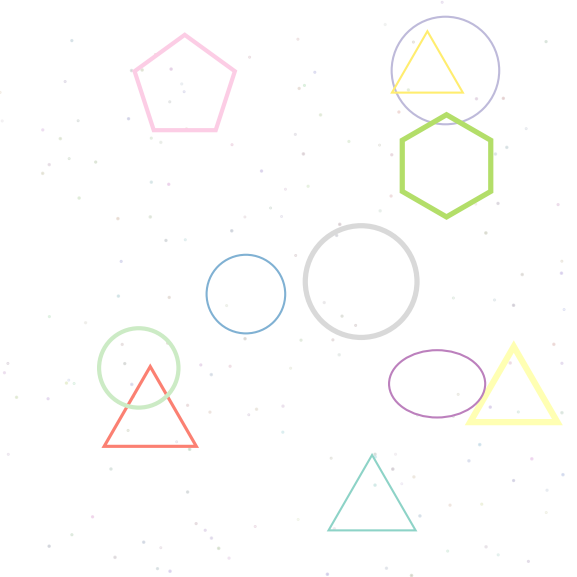[{"shape": "triangle", "thickness": 1, "radius": 0.44, "center": [0.644, 0.124]}, {"shape": "triangle", "thickness": 3, "radius": 0.44, "center": [0.89, 0.312]}, {"shape": "circle", "thickness": 1, "radius": 0.47, "center": [0.771, 0.877]}, {"shape": "triangle", "thickness": 1.5, "radius": 0.46, "center": [0.26, 0.272]}, {"shape": "circle", "thickness": 1, "radius": 0.34, "center": [0.426, 0.49]}, {"shape": "hexagon", "thickness": 2.5, "radius": 0.44, "center": [0.773, 0.712]}, {"shape": "pentagon", "thickness": 2, "radius": 0.46, "center": [0.32, 0.848]}, {"shape": "circle", "thickness": 2.5, "radius": 0.48, "center": [0.625, 0.512]}, {"shape": "oval", "thickness": 1, "radius": 0.42, "center": [0.757, 0.334]}, {"shape": "circle", "thickness": 2, "radius": 0.34, "center": [0.24, 0.362]}, {"shape": "triangle", "thickness": 1, "radius": 0.35, "center": [0.74, 0.874]}]